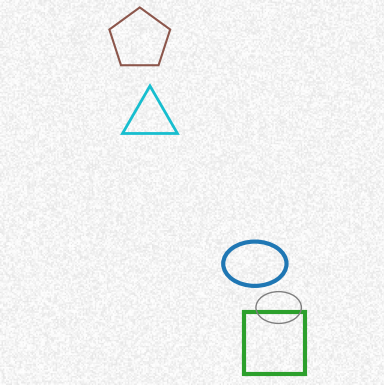[{"shape": "oval", "thickness": 3, "radius": 0.41, "center": [0.662, 0.315]}, {"shape": "square", "thickness": 3, "radius": 0.4, "center": [0.712, 0.11]}, {"shape": "pentagon", "thickness": 1.5, "radius": 0.42, "center": [0.363, 0.898]}, {"shape": "oval", "thickness": 1, "radius": 0.3, "center": [0.724, 0.201]}, {"shape": "triangle", "thickness": 2, "radius": 0.41, "center": [0.39, 0.694]}]